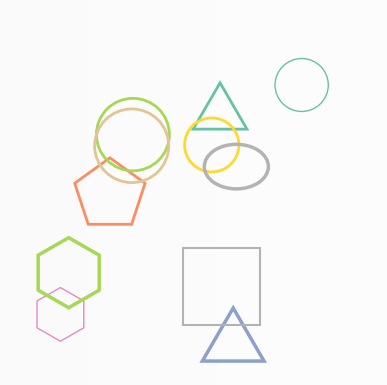[{"shape": "triangle", "thickness": 2, "radius": 0.4, "center": [0.568, 0.705]}, {"shape": "circle", "thickness": 1, "radius": 0.34, "center": [0.778, 0.779]}, {"shape": "pentagon", "thickness": 2, "radius": 0.48, "center": [0.284, 0.495]}, {"shape": "triangle", "thickness": 2.5, "radius": 0.46, "center": [0.602, 0.108]}, {"shape": "hexagon", "thickness": 1, "radius": 0.35, "center": [0.156, 0.183]}, {"shape": "hexagon", "thickness": 2.5, "radius": 0.45, "center": [0.177, 0.292]}, {"shape": "circle", "thickness": 2, "radius": 0.47, "center": [0.343, 0.65]}, {"shape": "circle", "thickness": 2, "radius": 0.35, "center": [0.546, 0.624]}, {"shape": "circle", "thickness": 2, "radius": 0.48, "center": [0.34, 0.621]}, {"shape": "square", "thickness": 1.5, "radius": 0.5, "center": [0.572, 0.255]}, {"shape": "oval", "thickness": 2.5, "radius": 0.41, "center": [0.61, 0.567]}]